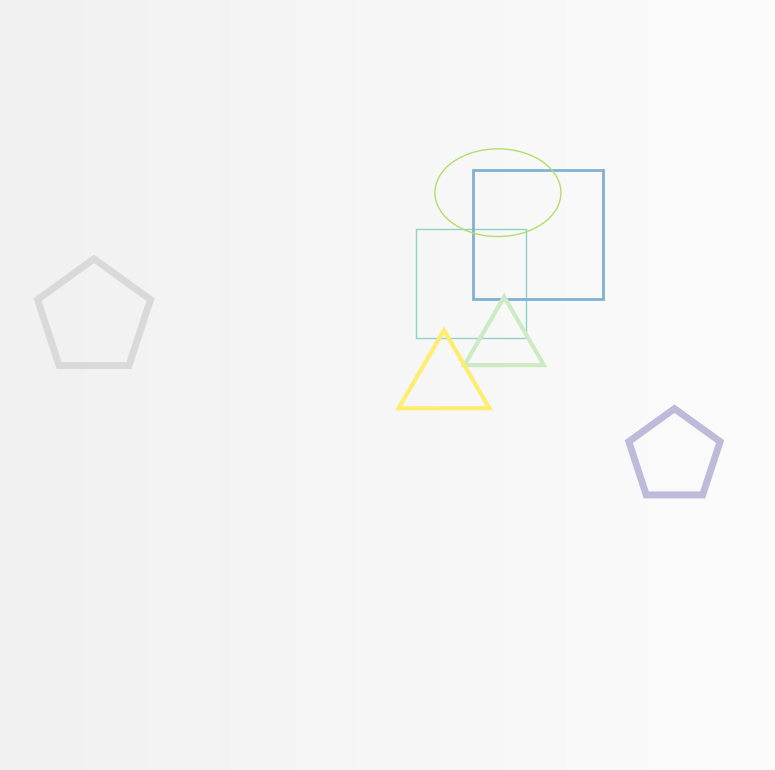[{"shape": "square", "thickness": 0.5, "radius": 0.35, "center": [0.607, 0.632]}, {"shape": "pentagon", "thickness": 2.5, "radius": 0.31, "center": [0.87, 0.407]}, {"shape": "square", "thickness": 1, "radius": 0.42, "center": [0.694, 0.696]}, {"shape": "oval", "thickness": 0.5, "radius": 0.41, "center": [0.642, 0.75]}, {"shape": "pentagon", "thickness": 2.5, "radius": 0.38, "center": [0.121, 0.587]}, {"shape": "triangle", "thickness": 1.5, "radius": 0.3, "center": [0.651, 0.555]}, {"shape": "triangle", "thickness": 1.5, "radius": 0.34, "center": [0.573, 0.504]}]